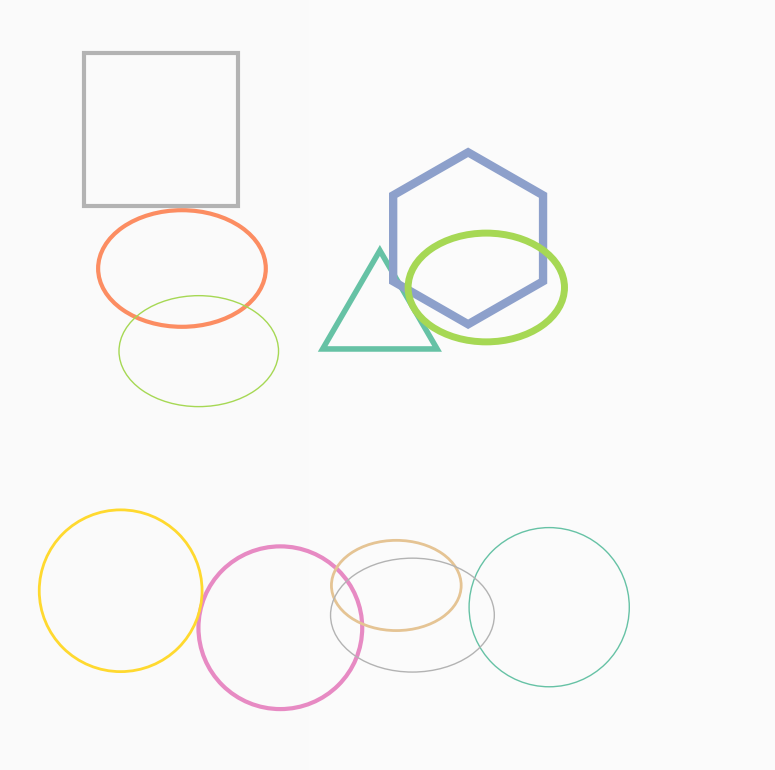[{"shape": "triangle", "thickness": 2, "radius": 0.43, "center": [0.49, 0.589]}, {"shape": "circle", "thickness": 0.5, "radius": 0.52, "center": [0.709, 0.211]}, {"shape": "oval", "thickness": 1.5, "radius": 0.54, "center": [0.235, 0.651]}, {"shape": "hexagon", "thickness": 3, "radius": 0.56, "center": [0.604, 0.691]}, {"shape": "circle", "thickness": 1.5, "radius": 0.53, "center": [0.362, 0.185]}, {"shape": "oval", "thickness": 2.5, "radius": 0.5, "center": [0.627, 0.627]}, {"shape": "oval", "thickness": 0.5, "radius": 0.51, "center": [0.256, 0.544]}, {"shape": "circle", "thickness": 1, "radius": 0.53, "center": [0.156, 0.233]}, {"shape": "oval", "thickness": 1, "radius": 0.42, "center": [0.511, 0.24]}, {"shape": "oval", "thickness": 0.5, "radius": 0.53, "center": [0.532, 0.201]}, {"shape": "square", "thickness": 1.5, "radius": 0.5, "center": [0.208, 0.832]}]